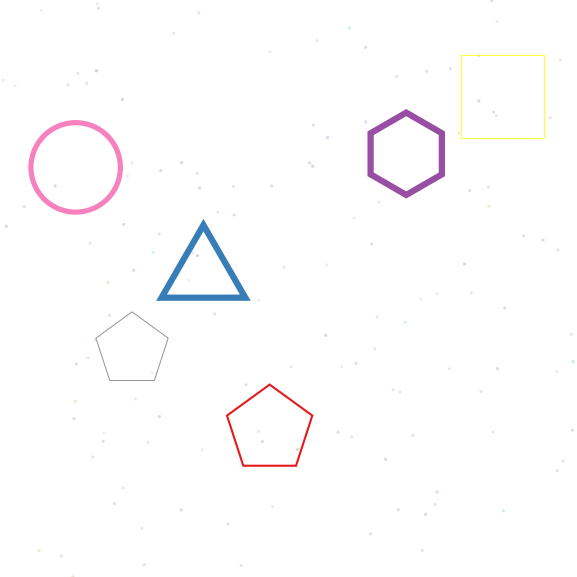[{"shape": "pentagon", "thickness": 1, "radius": 0.39, "center": [0.467, 0.256]}, {"shape": "triangle", "thickness": 3, "radius": 0.42, "center": [0.352, 0.526]}, {"shape": "hexagon", "thickness": 3, "radius": 0.36, "center": [0.703, 0.733]}, {"shape": "square", "thickness": 0.5, "radius": 0.36, "center": [0.87, 0.832]}, {"shape": "circle", "thickness": 2.5, "radius": 0.39, "center": [0.131, 0.709]}, {"shape": "pentagon", "thickness": 0.5, "radius": 0.33, "center": [0.229, 0.393]}]